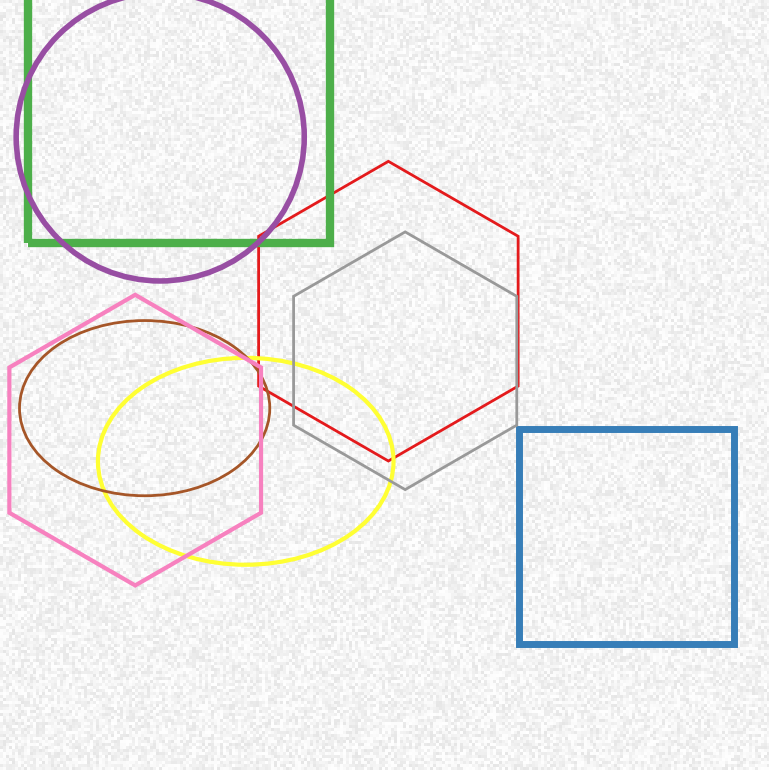[{"shape": "hexagon", "thickness": 1, "radius": 0.97, "center": [0.504, 0.596]}, {"shape": "square", "thickness": 2.5, "radius": 0.7, "center": [0.814, 0.304]}, {"shape": "square", "thickness": 3, "radius": 0.98, "center": [0.233, 0.881]}, {"shape": "circle", "thickness": 2, "radius": 0.94, "center": [0.208, 0.822]}, {"shape": "oval", "thickness": 1.5, "radius": 0.96, "center": [0.319, 0.401]}, {"shape": "oval", "thickness": 1, "radius": 0.81, "center": [0.188, 0.47]}, {"shape": "hexagon", "thickness": 1.5, "radius": 0.94, "center": [0.176, 0.428]}, {"shape": "hexagon", "thickness": 1, "radius": 0.84, "center": [0.526, 0.531]}]